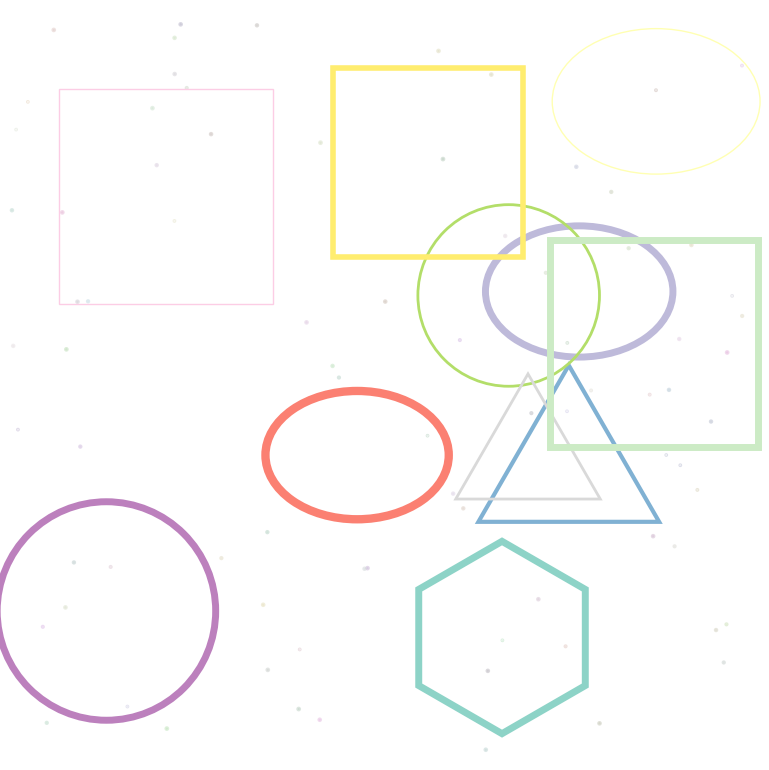[{"shape": "hexagon", "thickness": 2.5, "radius": 0.62, "center": [0.652, 0.172]}, {"shape": "oval", "thickness": 0.5, "radius": 0.67, "center": [0.852, 0.868]}, {"shape": "oval", "thickness": 2.5, "radius": 0.61, "center": [0.752, 0.621]}, {"shape": "oval", "thickness": 3, "radius": 0.6, "center": [0.464, 0.409]}, {"shape": "triangle", "thickness": 1.5, "radius": 0.68, "center": [0.739, 0.39]}, {"shape": "circle", "thickness": 1, "radius": 0.59, "center": [0.661, 0.616]}, {"shape": "square", "thickness": 0.5, "radius": 0.7, "center": [0.216, 0.745]}, {"shape": "triangle", "thickness": 1, "radius": 0.54, "center": [0.686, 0.406]}, {"shape": "circle", "thickness": 2.5, "radius": 0.71, "center": [0.138, 0.207]}, {"shape": "square", "thickness": 2.5, "radius": 0.67, "center": [0.849, 0.554]}, {"shape": "square", "thickness": 2, "radius": 0.62, "center": [0.556, 0.789]}]